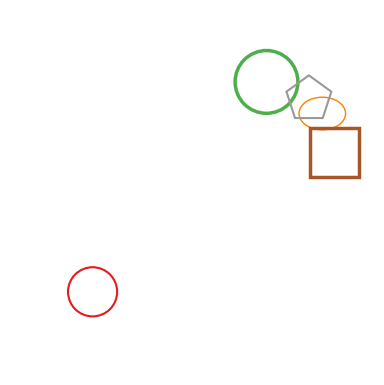[{"shape": "circle", "thickness": 1.5, "radius": 0.32, "center": [0.241, 0.242]}, {"shape": "circle", "thickness": 2.5, "radius": 0.41, "center": [0.692, 0.787]}, {"shape": "oval", "thickness": 1, "radius": 0.3, "center": [0.837, 0.705]}, {"shape": "square", "thickness": 2.5, "radius": 0.32, "center": [0.869, 0.603]}, {"shape": "pentagon", "thickness": 1.5, "radius": 0.31, "center": [0.802, 0.743]}]